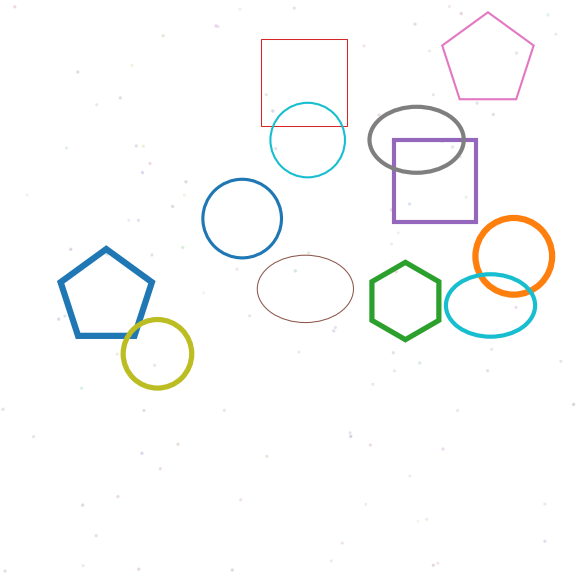[{"shape": "pentagon", "thickness": 3, "radius": 0.42, "center": [0.184, 0.485]}, {"shape": "circle", "thickness": 1.5, "radius": 0.34, "center": [0.419, 0.621]}, {"shape": "circle", "thickness": 3, "radius": 0.33, "center": [0.89, 0.555]}, {"shape": "hexagon", "thickness": 2.5, "radius": 0.33, "center": [0.702, 0.478]}, {"shape": "square", "thickness": 0.5, "radius": 0.37, "center": [0.526, 0.857]}, {"shape": "square", "thickness": 2, "radius": 0.36, "center": [0.753, 0.686]}, {"shape": "oval", "thickness": 0.5, "radius": 0.42, "center": [0.529, 0.499]}, {"shape": "pentagon", "thickness": 1, "radius": 0.42, "center": [0.845, 0.895]}, {"shape": "oval", "thickness": 2, "radius": 0.41, "center": [0.721, 0.757]}, {"shape": "circle", "thickness": 2.5, "radius": 0.3, "center": [0.273, 0.386]}, {"shape": "circle", "thickness": 1, "radius": 0.32, "center": [0.533, 0.757]}, {"shape": "oval", "thickness": 2, "radius": 0.39, "center": [0.849, 0.47]}]